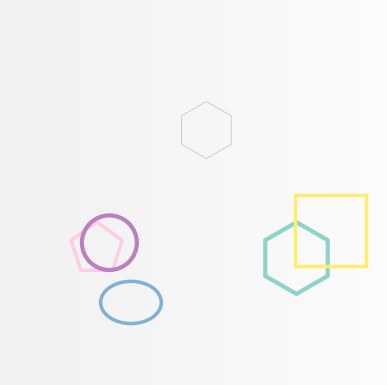[{"shape": "hexagon", "thickness": 3, "radius": 0.47, "center": [0.765, 0.33]}, {"shape": "hexagon", "thickness": 0.5, "radius": 0.37, "center": [0.533, 0.662]}, {"shape": "oval", "thickness": 2.5, "radius": 0.39, "center": [0.338, 0.214]}, {"shape": "pentagon", "thickness": 2.5, "radius": 0.35, "center": [0.25, 0.354]}, {"shape": "circle", "thickness": 3, "radius": 0.35, "center": [0.282, 0.37]}, {"shape": "square", "thickness": 2.5, "radius": 0.46, "center": [0.853, 0.401]}]